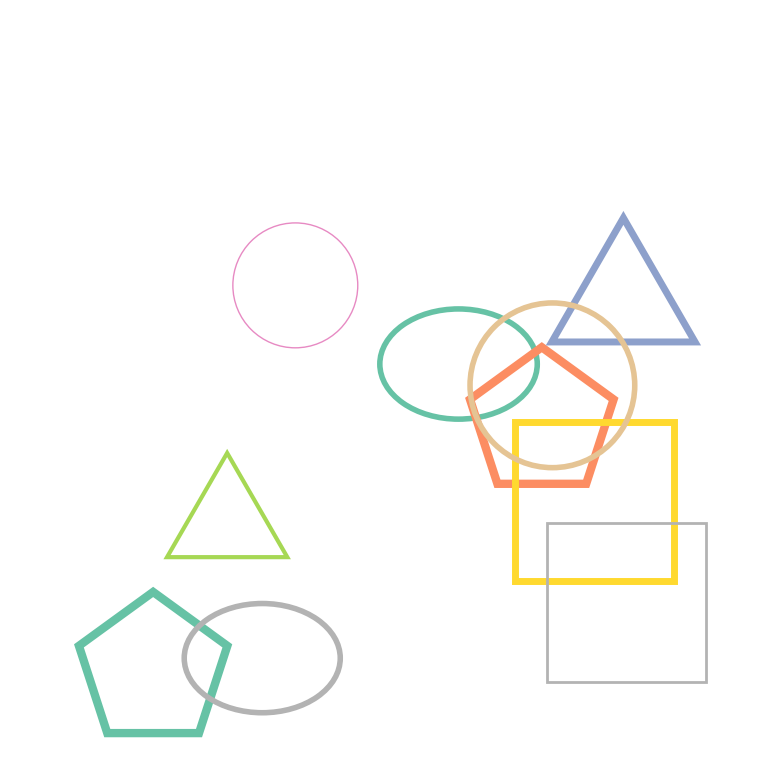[{"shape": "oval", "thickness": 2, "radius": 0.51, "center": [0.596, 0.527]}, {"shape": "pentagon", "thickness": 3, "radius": 0.51, "center": [0.199, 0.13]}, {"shape": "pentagon", "thickness": 3, "radius": 0.49, "center": [0.704, 0.451]}, {"shape": "triangle", "thickness": 2.5, "radius": 0.54, "center": [0.81, 0.61]}, {"shape": "circle", "thickness": 0.5, "radius": 0.41, "center": [0.384, 0.629]}, {"shape": "triangle", "thickness": 1.5, "radius": 0.45, "center": [0.295, 0.322]}, {"shape": "square", "thickness": 2.5, "radius": 0.51, "center": [0.772, 0.349]}, {"shape": "circle", "thickness": 2, "radius": 0.53, "center": [0.717, 0.5]}, {"shape": "square", "thickness": 1, "radius": 0.52, "center": [0.813, 0.218]}, {"shape": "oval", "thickness": 2, "radius": 0.51, "center": [0.341, 0.145]}]